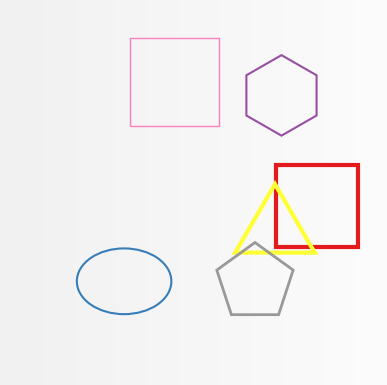[{"shape": "square", "thickness": 3, "radius": 0.53, "center": [0.818, 0.465]}, {"shape": "oval", "thickness": 1.5, "radius": 0.61, "center": [0.32, 0.269]}, {"shape": "hexagon", "thickness": 1.5, "radius": 0.52, "center": [0.726, 0.752]}, {"shape": "triangle", "thickness": 3, "radius": 0.59, "center": [0.71, 0.403]}, {"shape": "square", "thickness": 1, "radius": 0.57, "center": [0.45, 0.787]}, {"shape": "pentagon", "thickness": 2, "radius": 0.52, "center": [0.658, 0.266]}]